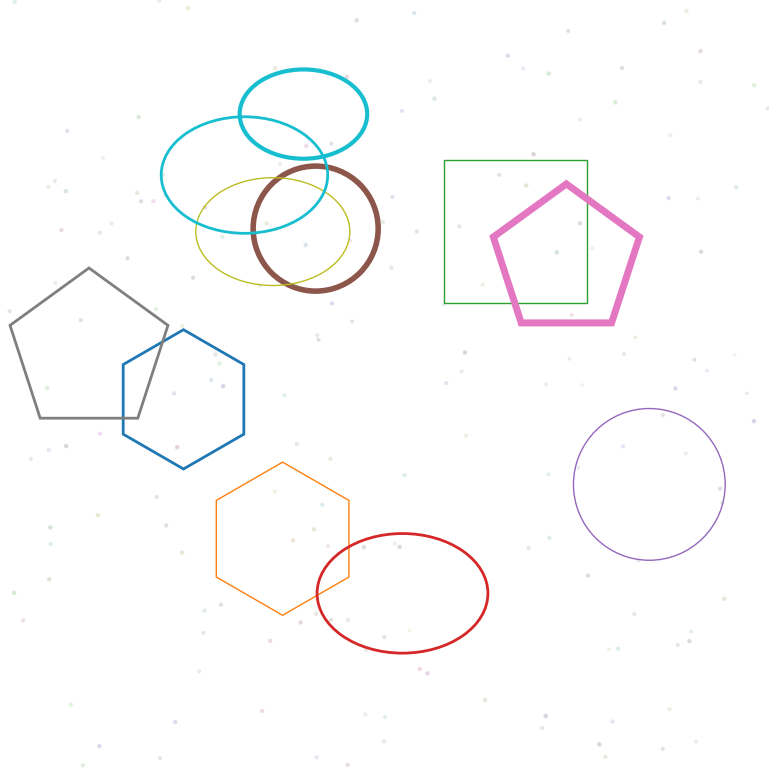[{"shape": "hexagon", "thickness": 1, "radius": 0.45, "center": [0.238, 0.481]}, {"shape": "hexagon", "thickness": 0.5, "radius": 0.5, "center": [0.367, 0.3]}, {"shape": "square", "thickness": 0.5, "radius": 0.46, "center": [0.669, 0.699]}, {"shape": "oval", "thickness": 1, "radius": 0.55, "center": [0.523, 0.229]}, {"shape": "circle", "thickness": 0.5, "radius": 0.49, "center": [0.843, 0.371]}, {"shape": "circle", "thickness": 2, "radius": 0.41, "center": [0.41, 0.703]}, {"shape": "pentagon", "thickness": 2.5, "radius": 0.5, "center": [0.736, 0.661]}, {"shape": "pentagon", "thickness": 1, "radius": 0.54, "center": [0.116, 0.544]}, {"shape": "oval", "thickness": 0.5, "radius": 0.5, "center": [0.354, 0.699]}, {"shape": "oval", "thickness": 1, "radius": 0.54, "center": [0.317, 0.773]}, {"shape": "oval", "thickness": 1.5, "radius": 0.41, "center": [0.394, 0.852]}]